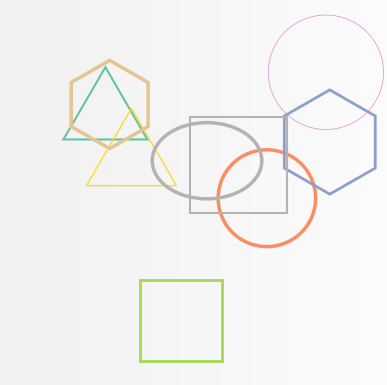[{"shape": "triangle", "thickness": 1.5, "radius": 0.63, "center": [0.272, 0.7]}, {"shape": "circle", "thickness": 2.5, "radius": 0.63, "center": [0.689, 0.485]}, {"shape": "hexagon", "thickness": 2, "radius": 0.68, "center": [0.851, 0.631]}, {"shape": "circle", "thickness": 0.5, "radius": 0.74, "center": [0.841, 0.812]}, {"shape": "square", "thickness": 2, "radius": 0.53, "center": [0.468, 0.169]}, {"shape": "triangle", "thickness": 1, "radius": 0.67, "center": [0.339, 0.585]}, {"shape": "hexagon", "thickness": 2.5, "radius": 0.57, "center": [0.283, 0.729]}, {"shape": "square", "thickness": 1.5, "radius": 0.62, "center": [0.615, 0.572]}, {"shape": "oval", "thickness": 2.5, "radius": 0.71, "center": [0.534, 0.583]}]